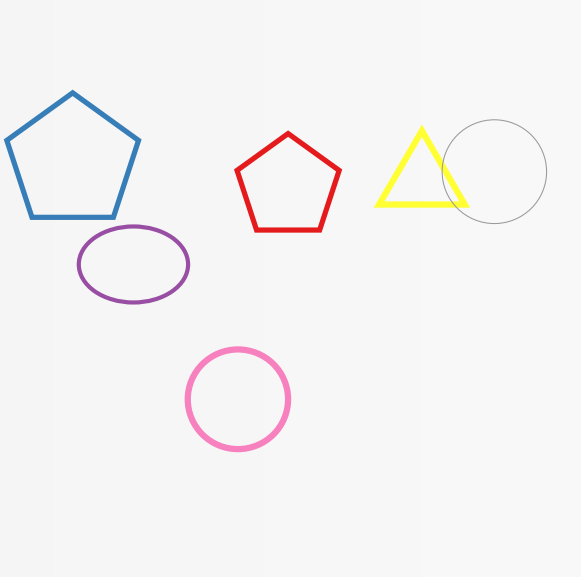[{"shape": "pentagon", "thickness": 2.5, "radius": 0.46, "center": [0.496, 0.675]}, {"shape": "pentagon", "thickness": 2.5, "radius": 0.6, "center": [0.125, 0.719]}, {"shape": "oval", "thickness": 2, "radius": 0.47, "center": [0.23, 0.541]}, {"shape": "triangle", "thickness": 3, "radius": 0.43, "center": [0.726, 0.688]}, {"shape": "circle", "thickness": 3, "radius": 0.43, "center": [0.409, 0.308]}, {"shape": "circle", "thickness": 0.5, "radius": 0.45, "center": [0.851, 0.702]}]